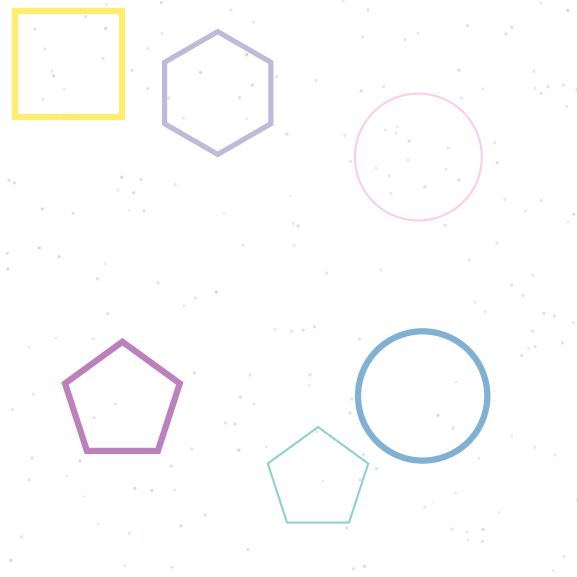[{"shape": "pentagon", "thickness": 1, "radius": 0.46, "center": [0.551, 0.168]}, {"shape": "hexagon", "thickness": 2.5, "radius": 0.53, "center": [0.377, 0.838]}, {"shape": "circle", "thickness": 3, "radius": 0.56, "center": [0.732, 0.314]}, {"shape": "circle", "thickness": 1, "radius": 0.55, "center": [0.724, 0.727]}, {"shape": "pentagon", "thickness": 3, "radius": 0.52, "center": [0.212, 0.303]}, {"shape": "square", "thickness": 3, "radius": 0.46, "center": [0.118, 0.888]}]